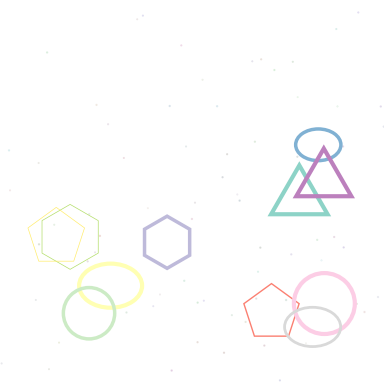[{"shape": "triangle", "thickness": 3, "radius": 0.42, "center": [0.778, 0.486]}, {"shape": "oval", "thickness": 3, "radius": 0.41, "center": [0.287, 0.258]}, {"shape": "hexagon", "thickness": 2.5, "radius": 0.34, "center": [0.434, 0.371]}, {"shape": "pentagon", "thickness": 1, "radius": 0.38, "center": [0.705, 0.188]}, {"shape": "oval", "thickness": 2.5, "radius": 0.29, "center": [0.827, 0.624]}, {"shape": "hexagon", "thickness": 0.5, "radius": 0.42, "center": [0.182, 0.385]}, {"shape": "circle", "thickness": 3, "radius": 0.4, "center": [0.842, 0.212]}, {"shape": "oval", "thickness": 2, "radius": 0.36, "center": [0.812, 0.151]}, {"shape": "triangle", "thickness": 3, "radius": 0.41, "center": [0.841, 0.532]}, {"shape": "circle", "thickness": 2.5, "radius": 0.33, "center": [0.231, 0.186]}, {"shape": "pentagon", "thickness": 0.5, "radius": 0.39, "center": [0.146, 0.384]}]